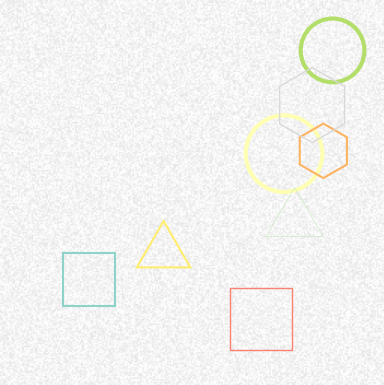[{"shape": "square", "thickness": 1.5, "radius": 0.34, "center": [0.231, 0.274]}, {"shape": "circle", "thickness": 3, "radius": 0.5, "center": [0.738, 0.601]}, {"shape": "square", "thickness": 1, "radius": 0.4, "center": [0.678, 0.171]}, {"shape": "hexagon", "thickness": 1.5, "radius": 0.35, "center": [0.84, 0.608]}, {"shape": "circle", "thickness": 3, "radius": 0.41, "center": [0.864, 0.869]}, {"shape": "hexagon", "thickness": 1, "radius": 0.49, "center": [0.811, 0.727]}, {"shape": "triangle", "thickness": 0.5, "radius": 0.43, "center": [0.765, 0.428]}, {"shape": "triangle", "thickness": 1.5, "radius": 0.4, "center": [0.425, 0.346]}]